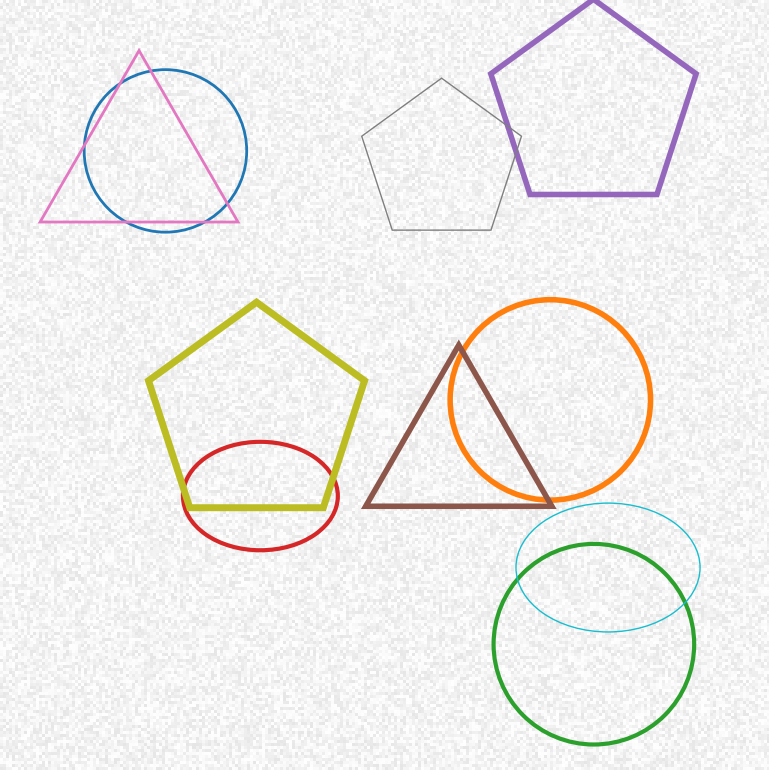[{"shape": "circle", "thickness": 1, "radius": 0.53, "center": [0.215, 0.804]}, {"shape": "circle", "thickness": 2, "radius": 0.65, "center": [0.715, 0.481]}, {"shape": "circle", "thickness": 1.5, "radius": 0.65, "center": [0.771, 0.163]}, {"shape": "oval", "thickness": 1.5, "radius": 0.5, "center": [0.338, 0.356]}, {"shape": "pentagon", "thickness": 2, "radius": 0.7, "center": [0.771, 0.861]}, {"shape": "triangle", "thickness": 2, "radius": 0.7, "center": [0.596, 0.412]}, {"shape": "triangle", "thickness": 1, "radius": 0.74, "center": [0.181, 0.786]}, {"shape": "pentagon", "thickness": 0.5, "radius": 0.55, "center": [0.574, 0.789]}, {"shape": "pentagon", "thickness": 2.5, "radius": 0.74, "center": [0.333, 0.46]}, {"shape": "oval", "thickness": 0.5, "radius": 0.6, "center": [0.79, 0.263]}]